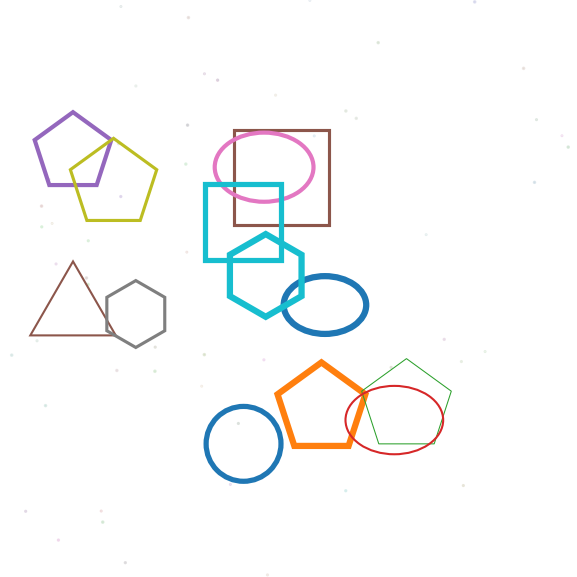[{"shape": "oval", "thickness": 3, "radius": 0.36, "center": [0.563, 0.471]}, {"shape": "circle", "thickness": 2.5, "radius": 0.32, "center": [0.422, 0.231]}, {"shape": "pentagon", "thickness": 3, "radius": 0.4, "center": [0.557, 0.292]}, {"shape": "pentagon", "thickness": 0.5, "radius": 0.41, "center": [0.704, 0.297]}, {"shape": "oval", "thickness": 1, "radius": 0.42, "center": [0.683, 0.272]}, {"shape": "pentagon", "thickness": 2, "radius": 0.35, "center": [0.126, 0.735]}, {"shape": "square", "thickness": 1.5, "radius": 0.41, "center": [0.488, 0.691]}, {"shape": "triangle", "thickness": 1, "radius": 0.43, "center": [0.126, 0.461]}, {"shape": "oval", "thickness": 2, "radius": 0.43, "center": [0.457, 0.71]}, {"shape": "hexagon", "thickness": 1.5, "radius": 0.29, "center": [0.235, 0.455]}, {"shape": "pentagon", "thickness": 1.5, "radius": 0.39, "center": [0.197, 0.681]}, {"shape": "square", "thickness": 2.5, "radius": 0.33, "center": [0.421, 0.614]}, {"shape": "hexagon", "thickness": 3, "radius": 0.36, "center": [0.46, 0.522]}]